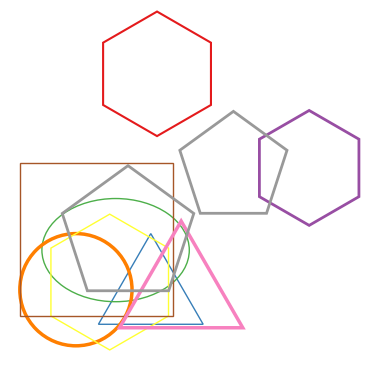[{"shape": "hexagon", "thickness": 1.5, "radius": 0.81, "center": [0.408, 0.808]}, {"shape": "triangle", "thickness": 1, "radius": 0.79, "center": [0.392, 0.236]}, {"shape": "oval", "thickness": 1, "radius": 0.96, "center": [0.3, 0.35]}, {"shape": "hexagon", "thickness": 2, "radius": 0.75, "center": [0.803, 0.564]}, {"shape": "circle", "thickness": 2.5, "radius": 0.73, "center": [0.197, 0.248]}, {"shape": "hexagon", "thickness": 1, "radius": 0.88, "center": [0.285, 0.267]}, {"shape": "square", "thickness": 1, "radius": 1.0, "center": [0.251, 0.378]}, {"shape": "triangle", "thickness": 2.5, "radius": 0.92, "center": [0.471, 0.241]}, {"shape": "pentagon", "thickness": 2, "radius": 0.73, "center": [0.606, 0.564]}, {"shape": "pentagon", "thickness": 2, "radius": 0.9, "center": [0.333, 0.39]}]